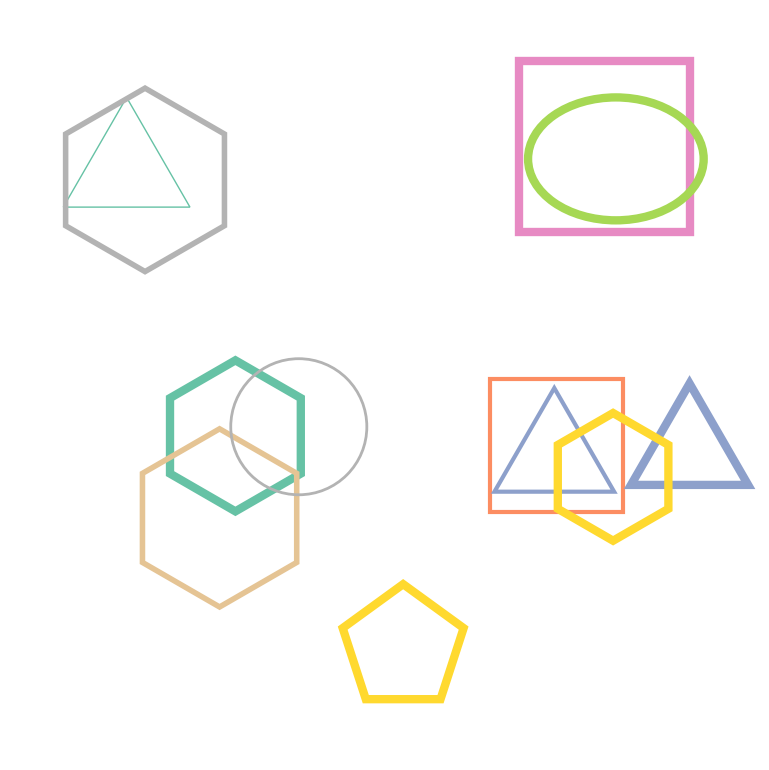[{"shape": "triangle", "thickness": 0.5, "radius": 0.47, "center": [0.164, 0.779]}, {"shape": "hexagon", "thickness": 3, "radius": 0.49, "center": [0.306, 0.434]}, {"shape": "square", "thickness": 1.5, "radius": 0.43, "center": [0.722, 0.421]}, {"shape": "triangle", "thickness": 3, "radius": 0.44, "center": [0.896, 0.414]}, {"shape": "triangle", "thickness": 1.5, "radius": 0.45, "center": [0.72, 0.406]}, {"shape": "square", "thickness": 3, "radius": 0.56, "center": [0.785, 0.81]}, {"shape": "oval", "thickness": 3, "radius": 0.57, "center": [0.8, 0.794]}, {"shape": "hexagon", "thickness": 3, "radius": 0.41, "center": [0.796, 0.381]}, {"shape": "pentagon", "thickness": 3, "radius": 0.41, "center": [0.524, 0.159]}, {"shape": "hexagon", "thickness": 2, "radius": 0.58, "center": [0.285, 0.327]}, {"shape": "hexagon", "thickness": 2, "radius": 0.6, "center": [0.188, 0.766]}, {"shape": "circle", "thickness": 1, "radius": 0.44, "center": [0.388, 0.446]}]